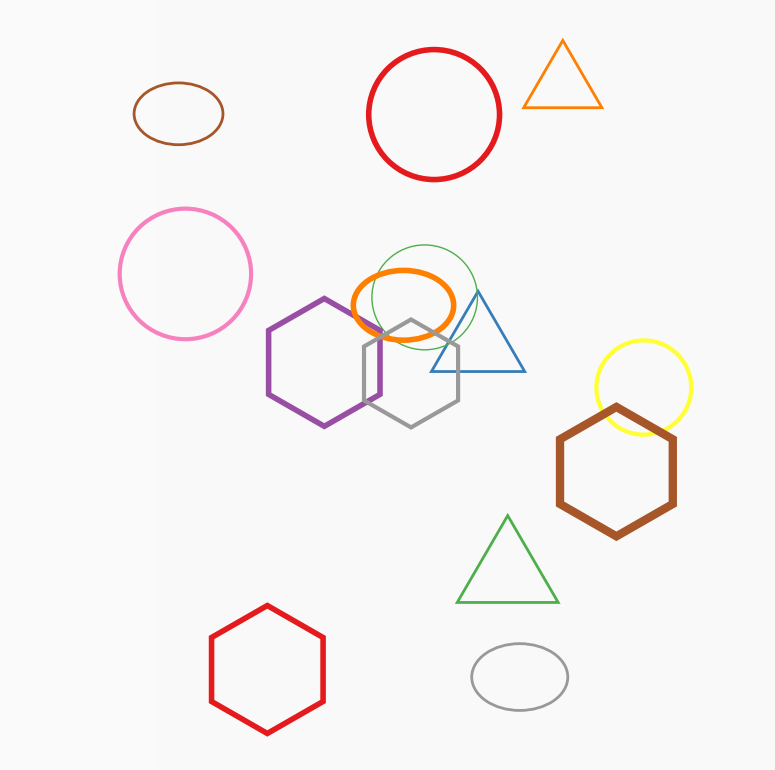[{"shape": "hexagon", "thickness": 2, "radius": 0.42, "center": [0.345, 0.131]}, {"shape": "circle", "thickness": 2, "radius": 0.42, "center": [0.56, 0.851]}, {"shape": "triangle", "thickness": 1, "radius": 0.35, "center": [0.617, 0.552]}, {"shape": "circle", "thickness": 0.5, "radius": 0.34, "center": [0.548, 0.614]}, {"shape": "triangle", "thickness": 1, "radius": 0.38, "center": [0.655, 0.255]}, {"shape": "hexagon", "thickness": 2, "radius": 0.41, "center": [0.418, 0.529]}, {"shape": "oval", "thickness": 2, "radius": 0.32, "center": [0.521, 0.604]}, {"shape": "triangle", "thickness": 1, "radius": 0.29, "center": [0.726, 0.889]}, {"shape": "circle", "thickness": 1.5, "radius": 0.31, "center": [0.831, 0.497]}, {"shape": "oval", "thickness": 1, "radius": 0.29, "center": [0.23, 0.852]}, {"shape": "hexagon", "thickness": 3, "radius": 0.42, "center": [0.795, 0.387]}, {"shape": "circle", "thickness": 1.5, "radius": 0.42, "center": [0.239, 0.644]}, {"shape": "hexagon", "thickness": 1.5, "radius": 0.35, "center": [0.53, 0.515]}, {"shape": "oval", "thickness": 1, "radius": 0.31, "center": [0.671, 0.121]}]